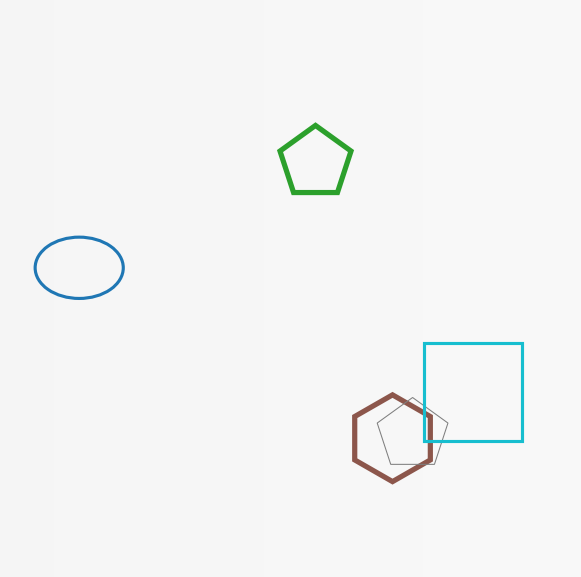[{"shape": "oval", "thickness": 1.5, "radius": 0.38, "center": [0.136, 0.535]}, {"shape": "pentagon", "thickness": 2.5, "radius": 0.32, "center": [0.543, 0.718]}, {"shape": "hexagon", "thickness": 2.5, "radius": 0.38, "center": [0.675, 0.24]}, {"shape": "pentagon", "thickness": 0.5, "radius": 0.32, "center": [0.71, 0.247]}, {"shape": "square", "thickness": 1.5, "radius": 0.42, "center": [0.814, 0.32]}]